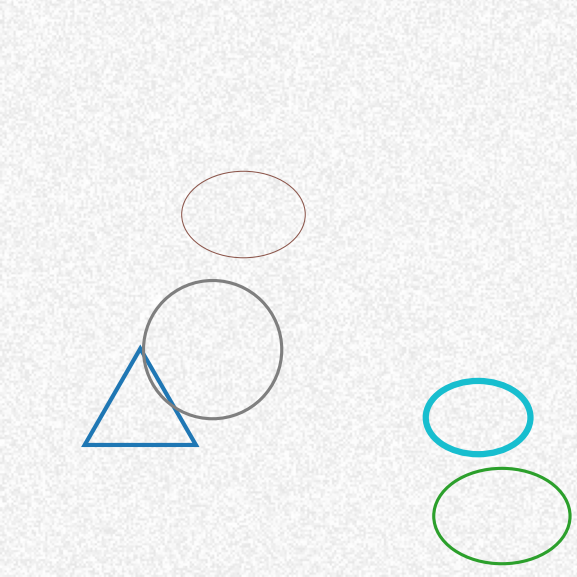[{"shape": "triangle", "thickness": 2, "radius": 0.56, "center": [0.243, 0.284]}, {"shape": "oval", "thickness": 1.5, "radius": 0.59, "center": [0.869, 0.106]}, {"shape": "oval", "thickness": 0.5, "radius": 0.54, "center": [0.422, 0.628]}, {"shape": "circle", "thickness": 1.5, "radius": 0.6, "center": [0.368, 0.394]}, {"shape": "oval", "thickness": 3, "radius": 0.45, "center": [0.828, 0.276]}]